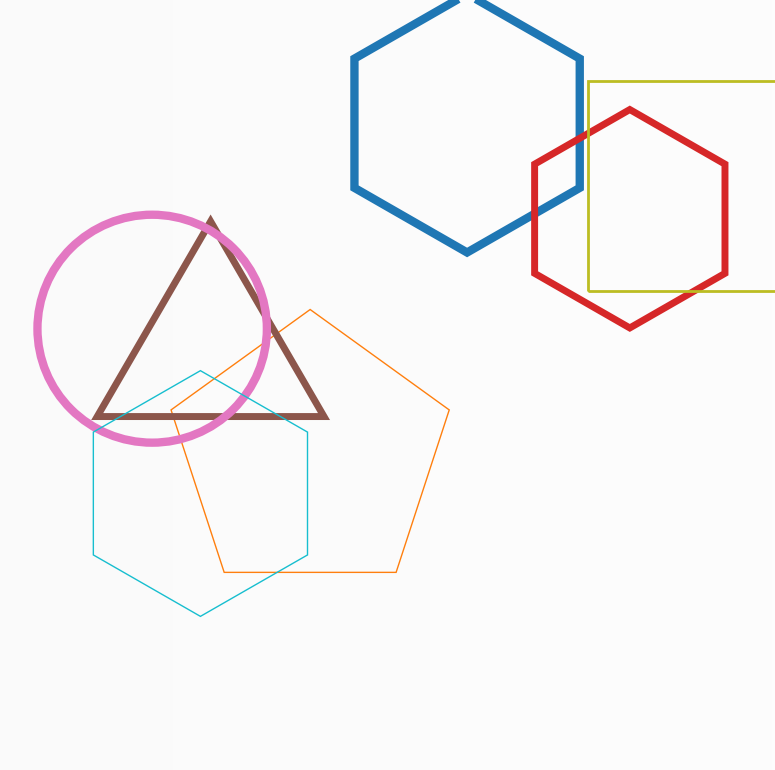[{"shape": "hexagon", "thickness": 3, "radius": 0.84, "center": [0.603, 0.84]}, {"shape": "pentagon", "thickness": 0.5, "radius": 0.94, "center": [0.4, 0.409]}, {"shape": "hexagon", "thickness": 2.5, "radius": 0.71, "center": [0.813, 0.716]}, {"shape": "triangle", "thickness": 2.5, "radius": 0.84, "center": [0.272, 0.544]}, {"shape": "circle", "thickness": 3, "radius": 0.74, "center": [0.196, 0.573]}, {"shape": "square", "thickness": 1, "radius": 0.68, "center": [0.895, 0.759]}, {"shape": "hexagon", "thickness": 0.5, "radius": 0.8, "center": [0.259, 0.359]}]